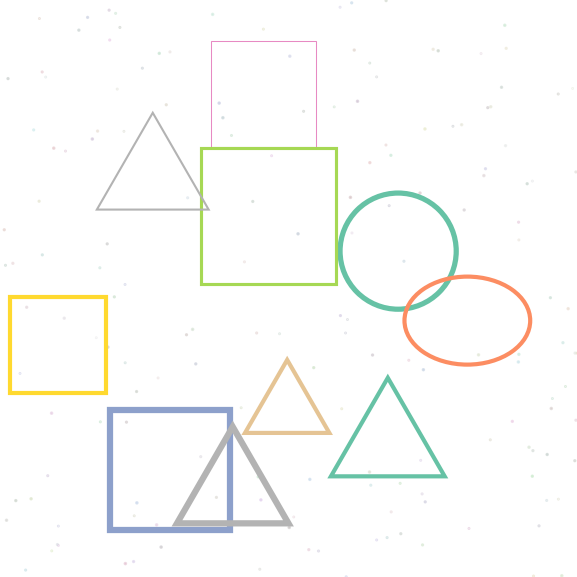[{"shape": "triangle", "thickness": 2, "radius": 0.57, "center": [0.672, 0.231]}, {"shape": "circle", "thickness": 2.5, "radius": 0.5, "center": [0.689, 0.564]}, {"shape": "oval", "thickness": 2, "radius": 0.54, "center": [0.809, 0.444]}, {"shape": "square", "thickness": 3, "radius": 0.52, "center": [0.294, 0.186]}, {"shape": "square", "thickness": 0.5, "radius": 0.46, "center": [0.456, 0.836]}, {"shape": "square", "thickness": 1.5, "radius": 0.59, "center": [0.465, 0.625]}, {"shape": "square", "thickness": 2, "radius": 0.41, "center": [0.1, 0.402]}, {"shape": "triangle", "thickness": 2, "radius": 0.42, "center": [0.497, 0.292]}, {"shape": "triangle", "thickness": 1, "radius": 0.56, "center": [0.265, 0.692]}, {"shape": "triangle", "thickness": 3, "radius": 0.56, "center": [0.403, 0.149]}]